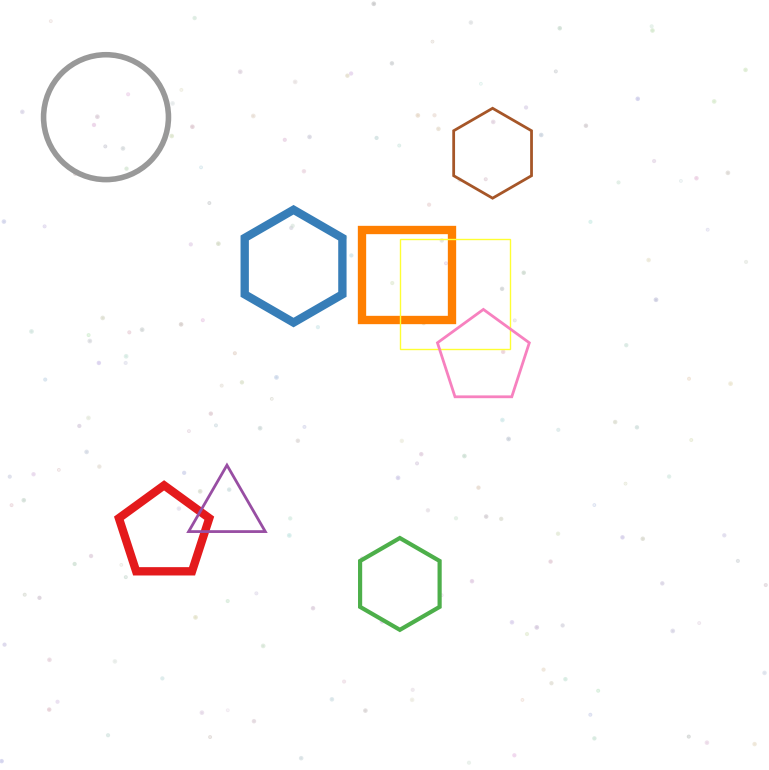[{"shape": "pentagon", "thickness": 3, "radius": 0.31, "center": [0.213, 0.308]}, {"shape": "hexagon", "thickness": 3, "radius": 0.37, "center": [0.381, 0.654]}, {"shape": "hexagon", "thickness": 1.5, "radius": 0.3, "center": [0.519, 0.242]}, {"shape": "triangle", "thickness": 1, "radius": 0.29, "center": [0.295, 0.338]}, {"shape": "square", "thickness": 3, "radius": 0.29, "center": [0.528, 0.643]}, {"shape": "square", "thickness": 0.5, "radius": 0.36, "center": [0.591, 0.618]}, {"shape": "hexagon", "thickness": 1, "radius": 0.29, "center": [0.64, 0.801]}, {"shape": "pentagon", "thickness": 1, "radius": 0.31, "center": [0.628, 0.535]}, {"shape": "circle", "thickness": 2, "radius": 0.41, "center": [0.138, 0.848]}]